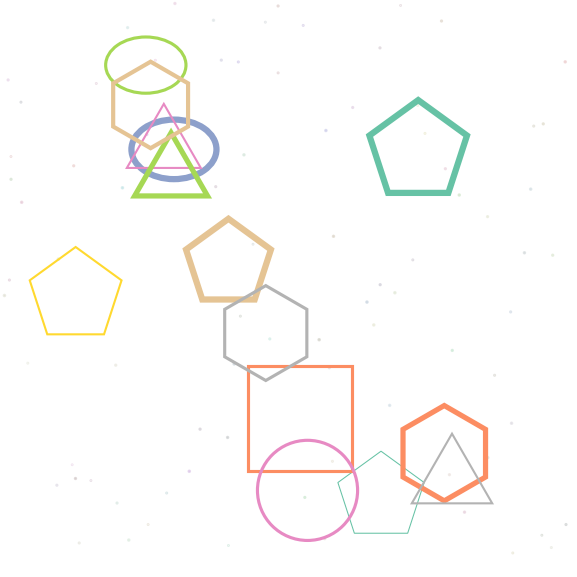[{"shape": "pentagon", "thickness": 3, "radius": 0.44, "center": [0.724, 0.737]}, {"shape": "pentagon", "thickness": 0.5, "radius": 0.39, "center": [0.66, 0.139]}, {"shape": "square", "thickness": 1.5, "radius": 0.45, "center": [0.519, 0.275]}, {"shape": "hexagon", "thickness": 2.5, "radius": 0.41, "center": [0.769, 0.214]}, {"shape": "oval", "thickness": 3, "radius": 0.37, "center": [0.301, 0.74]}, {"shape": "triangle", "thickness": 1, "radius": 0.37, "center": [0.284, 0.745]}, {"shape": "circle", "thickness": 1.5, "radius": 0.43, "center": [0.533, 0.15]}, {"shape": "triangle", "thickness": 2.5, "radius": 0.36, "center": [0.296, 0.696]}, {"shape": "oval", "thickness": 1.5, "radius": 0.35, "center": [0.252, 0.886]}, {"shape": "pentagon", "thickness": 1, "radius": 0.42, "center": [0.131, 0.488]}, {"shape": "hexagon", "thickness": 2, "radius": 0.37, "center": [0.261, 0.817]}, {"shape": "pentagon", "thickness": 3, "radius": 0.39, "center": [0.396, 0.543]}, {"shape": "hexagon", "thickness": 1.5, "radius": 0.41, "center": [0.46, 0.422]}, {"shape": "triangle", "thickness": 1, "radius": 0.4, "center": [0.783, 0.168]}]